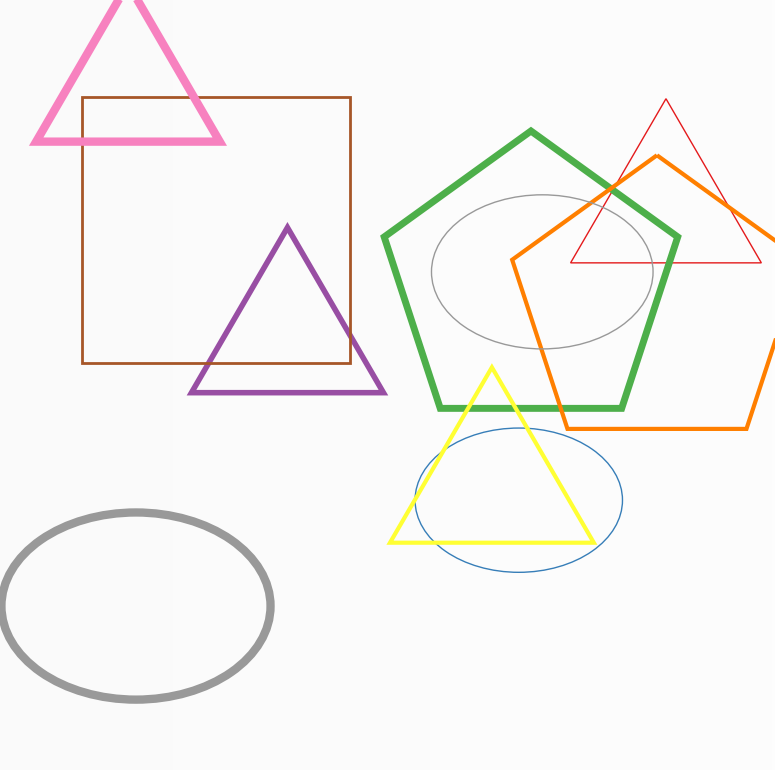[{"shape": "triangle", "thickness": 0.5, "radius": 0.71, "center": [0.859, 0.73]}, {"shape": "oval", "thickness": 0.5, "radius": 0.67, "center": [0.669, 0.35]}, {"shape": "pentagon", "thickness": 2.5, "radius": 1.0, "center": [0.685, 0.631]}, {"shape": "triangle", "thickness": 2, "radius": 0.71, "center": [0.371, 0.562]}, {"shape": "pentagon", "thickness": 1.5, "radius": 0.98, "center": [0.848, 0.602]}, {"shape": "triangle", "thickness": 1.5, "radius": 0.76, "center": [0.635, 0.371]}, {"shape": "square", "thickness": 1, "radius": 0.86, "center": [0.279, 0.701]}, {"shape": "triangle", "thickness": 3, "radius": 0.68, "center": [0.165, 0.884]}, {"shape": "oval", "thickness": 0.5, "radius": 0.71, "center": [0.7, 0.647]}, {"shape": "oval", "thickness": 3, "radius": 0.87, "center": [0.175, 0.213]}]